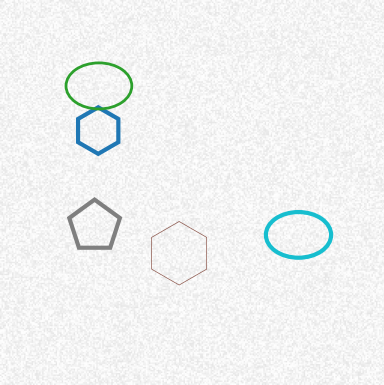[{"shape": "hexagon", "thickness": 3, "radius": 0.3, "center": [0.255, 0.661]}, {"shape": "oval", "thickness": 2, "radius": 0.43, "center": [0.257, 0.777]}, {"shape": "hexagon", "thickness": 0.5, "radius": 0.41, "center": [0.465, 0.342]}, {"shape": "pentagon", "thickness": 3, "radius": 0.35, "center": [0.246, 0.412]}, {"shape": "oval", "thickness": 3, "radius": 0.42, "center": [0.775, 0.39]}]